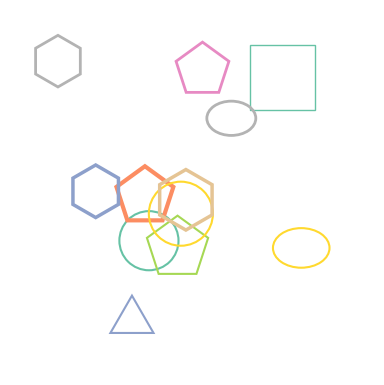[{"shape": "square", "thickness": 1, "radius": 0.42, "center": [0.734, 0.799]}, {"shape": "circle", "thickness": 1.5, "radius": 0.38, "center": [0.387, 0.375]}, {"shape": "pentagon", "thickness": 3, "radius": 0.39, "center": [0.376, 0.491]}, {"shape": "triangle", "thickness": 1.5, "radius": 0.32, "center": [0.343, 0.167]}, {"shape": "hexagon", "thickness": 2.5, "radius": 0.34, "center": [0.249, 0.503]}, {"shape": "pentagon", "thickness": 2, "radius": 0.36, "center": [0.526, 0.818]}, {"shape": "pentagon", "thickness": 1.5, "radius": 0.42, "center": [0.461, 0.356]}, {"shape": "circle", "thickness": 1.5, "radius": 0.42, "center": [0.47, 0.445]}, {"shape": "oval", "thickness": 1.5, "radius": 0.37, "center": [0.782, 0.356]}, {"shape": "hexagon", "thickness": 2.5, "radius": 0.39, "center": [0.483, 0.481]}, {"shape": "hexagon", "thickness": 2, "radius": 0.34, "center": [0.151, 0.841]}, {"shape": "oval", "thickness": 2, "radius": 0.32, "center": [0.601, 0.693]}]